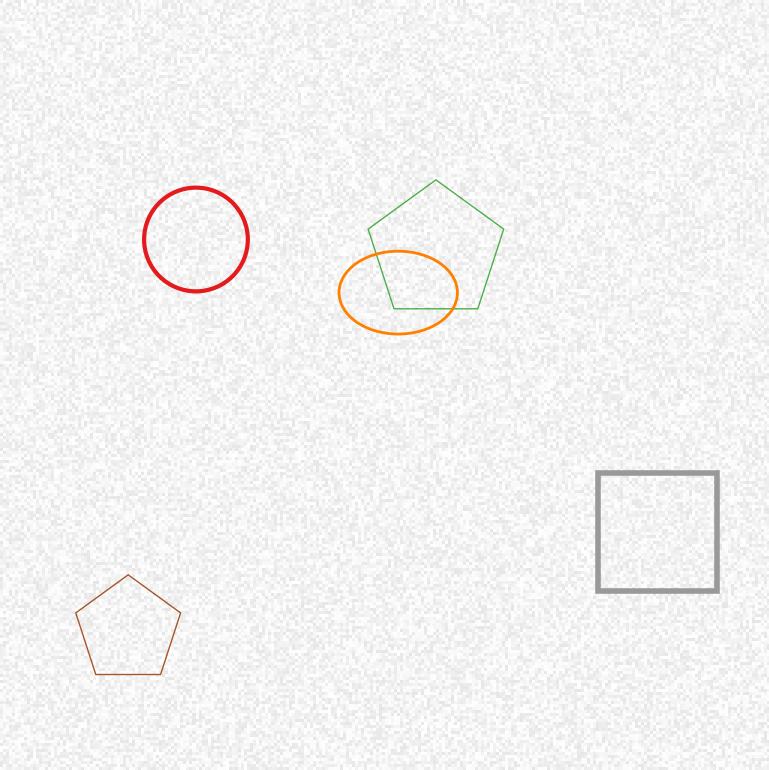[{"shape": "circle", "thickness": 1.5, "radius": 0.34, "center": [0.254, 0.689]}, {"shape": "pentagon", "thickness": 0.5, "radius": 0.46, "center": [0.566, 0.674]}, {"shape": "oval", "thickness": 1, "radius": 0.38, "center": [0.517, 0.62]}, {"shape": "pentagon", "thickness": 0.5, "radius": 0.36, "center": [0.166, 0.182]}, {"shape": "square", "thickness": 2, "radius": 0.39, "center": [0.854, 0.309]}]